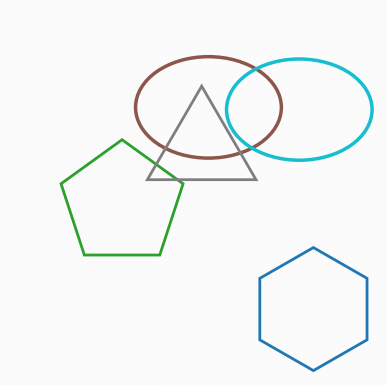[{"shape": "hexagon", "thickness": 2, "radius": 0.8, "center": [0.809, 0.197]}, {"shape": "pentagon", "thickness": 2, "radius": 0.83, "center": [0.315, 0.472]}, {"shape": "oval", "thickness": 2.5, "radius": 0.94, "center": [0.538, 0.721]}, {"shape": "triangle", "thickness": 2, "radius": 0.81, "center": [0.52, 0.614]}, {"shape": "oval", "thickness": 2.5, "radius": 0.94, "center": [0.772, 0.715]}]